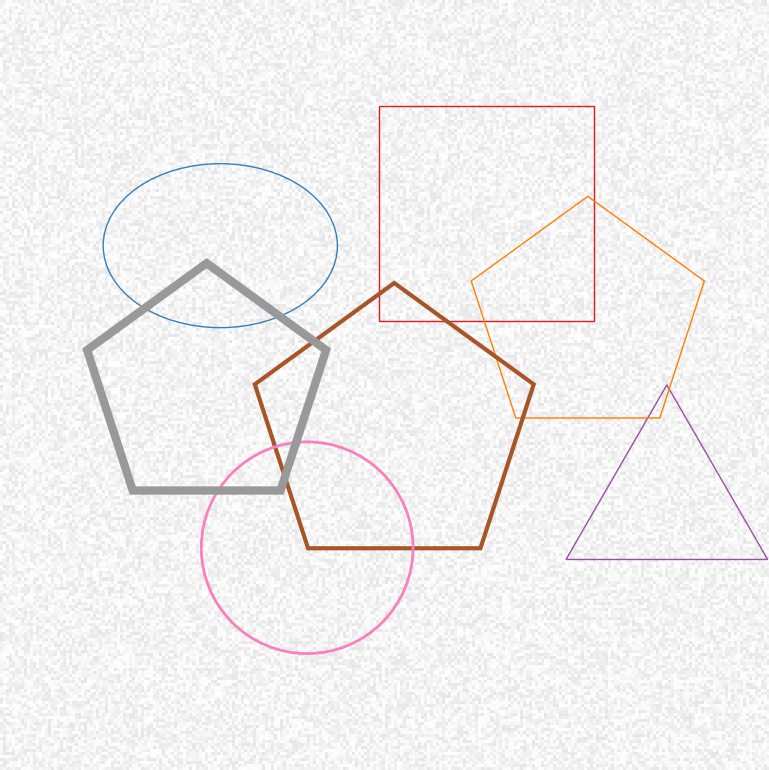[{"shape": "square", "thickness": 0.5, "radius": 0.7, "center": [0.632, 0.723]}, {"shape": "oval", "thickness": 0.5, "radius": 0.76, "center": [0.286, 0.681]}, {"shape": "triangle", "thickness": 0.5, "radius": 0.76, "center": [0.866, 0.349]}, {"shape": "pentagon", "thickness": 0.5, "radius": 0.8, "center": [0.763, 0.586]}, {"shape": "pentagon", "thickness": 1.5, "radius": 0.95, "center": [0.512, 0.442]}, {"shape": "circle", "thickness": 1, "radius": 0.69, "center": [0.399, 0.289]}, {"shape": "pentagon", "thickness": 3, "radius": 0.82, "center": [0.268, 0.495]}]